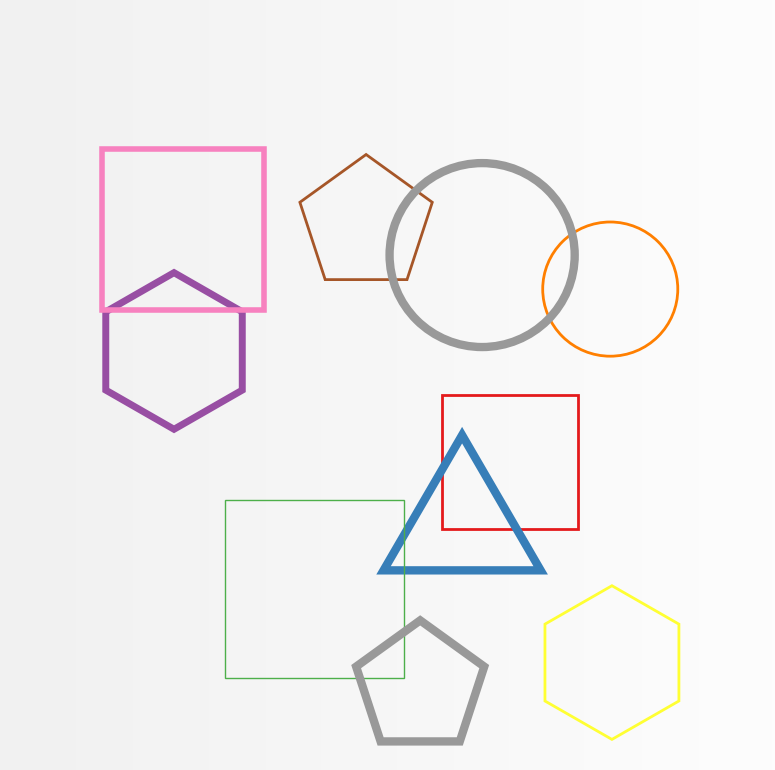[{"shape": "square", "thickness": 1, "radius": 0.44, "center": [0.658, 0.4]}, {"shape": "triangle", "thickness": 3, "radius": 0.59, "center": [0.596, 0.318]}, {"shape": "square", "thickness": 0.5, "radius": 0.58, "center": [0.406, 0.236]}, {"shape": "hexagon", "thickness": 2.5, "radius": 0.51, "center": [0.225, 0.544]}, {"shape": "circle", "thickness": 1, "radius": 0.44, "center": [0.787, 0.625]}, {"shape": "hexagon", "thickness": 1, "radius": 0.5, "center": [0.79, 0.14]}, {"shape": "pentagon", "thickness": 1, "radius": 0.45, "center": [0.472, 0.71]}, {"shape": "square", "thickness": 2, "radius": 0.52, "center": [0.237, 0.702]}, {"shape": "circle", "thickness": 3, "radius": 0.6, "center": [0.622, 0.669]}, {"shape": "pentagon", "thickness": 3, "radius": 0.43, "center": [0.542, 0.107]}]